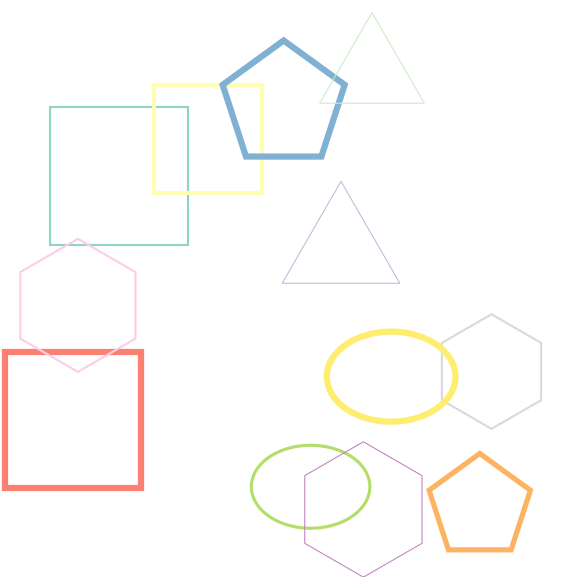[{"shape": "square", "thickness": 1, "radius": 0.6, "center": [0.206, 0.694]}, {"shape": "square", "thickness": 2, "radius": 0.47, "center": [0.359, 0.759]}, {"shape": "triangle", "thickness": 0.5, "radius": 0.59, "center": [0.59, 0.567]}, {"shape": "square", "thickness": 3, "radius": 0.59, "center": [0.126, 0.272]}, {"shape": "pentagon", "thickness": 3, "radius": 0.56, "center": [0.491, 0.818]}, {"shape": "pentagon", "thickness": 2.5, "radius": 0.46, "center": [0.831, 0.122]}, {"shape": "oval", "thickness": 1.5, "radius": 0.51, "center": [0.538, 0.156]}, {"shape": "hexagon", "thickness": 1, "radius": 0.58, "center": [0.135, 0.47]}, {"shape": "hexagon", "thickness": 1, "radius": 0.5, "center": [0.851, 0.356]}, {"shape": "hexagon", "thickness": 0.5, "radius": 0.59, "center": [0.629, 0.117]}, {"shape": "triangle", "thickness": 0.5, "radius": 0.52, "center": [0.644, 0.873]}, {"shape": "oval", "thickness": 3, "radius": 0.56, "center": [0.677, 0.347]}]